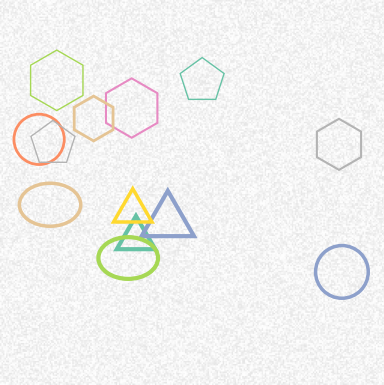[{"shape": "triangle", "thickness": 3, "radius": 0.29, "center": [0.353, 0.382]}, {"shape": "pentagon", "thickness": 1, "radius": 0.3, "center": [0.525, 0.79]}, {"shape": "circle", "thickness": 2, "radius": 0.33, "center": [0.102, 0.638]}, {"shape": "circle", "thickness": 2.5, "radius": 0.34, "center": [0.888, 0.294]}, {"shape": "triangle", "thickness": 3, "radius": 0.39, "center": [0.436, 0.426]}, {"shape": "hexagon", "thickness": 1.5, "radius": 0.39, "center": [0.342, 0.719]}, {"shape": "oval", "thickness": 3, "radius": 0.39, "center": [0.333, 0.33]}, {"shape": "hexagon", "thickness": 1, "radius": 0.39, "center": [0.147, 0.791]}, {"shape": "triangle", "thickness": 2.5, "radius": 0.29, "center": [0.345, 0.452]}, {"shape": "oval", "thickness": 2.5, "radius": 0.4, "center": [0.13, 0.468]}, {"shape": "hexagon", "thickness": 2, "radius": 0.29, "center": [0.243, 0.692]}, {"shape": "hexagon", "thickness": 1.5, "radius": 0.33, "center": [0.88, 0.625]}, {"shape": "pentagon", "thickness": 1, "radius": 0.3, "center": [0.138, 0.627]}]